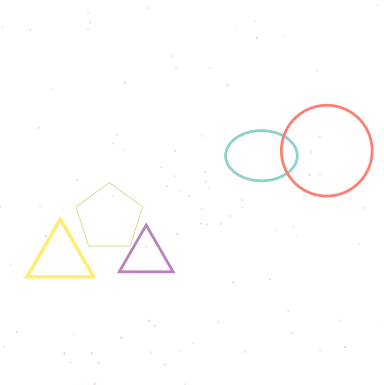[{"shape": "oval", "thickness": 2, "radius": 0.47, "center": [0.679, 0.596]}, {"shape": "circle", "thickness": 2, "radius": 0.59, "center": [0.849, 0.609]}, {"shape": "pentagon", "thickness": 0.5, "radius": 0.46, "center": [0.284, 0.435]}, {"shape": "triangle", "thickness": 2, "radius": 0.4, "center": [0.38, 0.334]}, {"shape": "triangle", "thickness": 2.5, "radius": 0.5, "center": [0.157, 0.331]}]